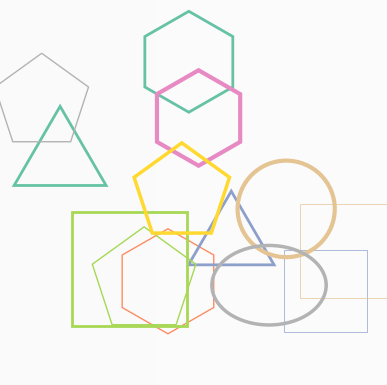[{"shape": "triangle", "thickness": 2, "radius": 0.69, "center": [0.155, 0.587]}, {"shape": "hexagon", "thickness": 2, "radius": 0.66, "center": [0.487, 0.84]}, {"shape": "hexagon", "thickness": 1, "radius": 0.68, "center": [0.433, 0.269]}, {"shape": "triangle", "thickness": 2, "radius": 0.64, "center": [0.597, 0.376]}, {"shape": "square", "thickness": 0.5, "radius": 0.53, "center": [0.839, 0.243]}, {"shape": "hexagon", "thickness": 3, "radius": 0.62, "center": [0.512, 0.694]}, {"shape": "square", "thickness": 2, "radius": 0.74, "center": [0.335, 0.302]}, {"shape": "pentagon", "thickness": 1, "radius": 0.7, "center": [0.372, 0.27]}, {"shape": "pentagon", "thickness": 2.5, "radius": 0.65, "center": [0.469, 0.499]}, {"shape": "circle", "thickness": 3, "radius": 0.63, "center": [0.739, 0.457]}, {"shape": "square", "thickness": 0.5, "radius": 0.61, "center": [0.896, 0.349]}, {"shape": "oval", "thickness": 2.5, "radius": 0.74, "center": [0.694, 0.259]}, {"shape": "pentagon", "thickness": 1, "radius": 0.64, "center": [0.108, 0.735]}]